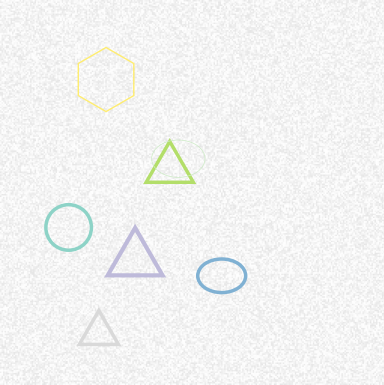[{"shape": "circle", "thickness": 2.5, "radius": 0.3, "center": [0.178, 0.409]}, {"shape": "triangle", "thickness": 3, "radius": 0.41, "center": [0.351, 0.326]}, {"shape": "oval", "thickness": 2.5, "radius": 0.31, "center": [0.576, 0.284]}, {"shape": "triangle", "thickness": 2.5, "radius": 0.35, "center": [0.441, 0.562]}, {"shape": "triangle", "thickness": 2.5, "radius": 0.29, "center": [0.257, 0.135]}, {"shape": "oval", "thickness": 0.5, "radius": 0.35, "center": [0.463, 0.588]}, {"shape": "hexagon", "thickness": 1, "radius": 0.42, "center": [0.275, 0.793]}]